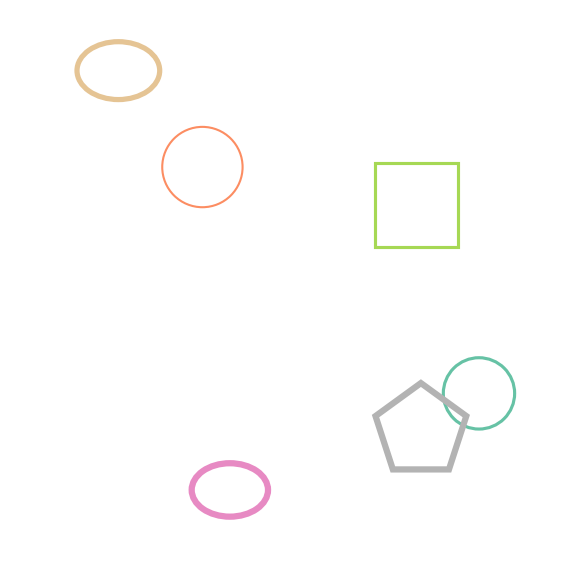[{"shape": "circle", "thickness": 1.5, "radius": 0.31, "center": [0.829, 0.318]}, {"shape": "circle", "thickness": 1, "radius": 0.35, "center": [0.35, 0.71]}, {"shape": "oval", "thickness": 3, "radius": 0.33, "center": [0.398, 0.151]}, {"shape": "square", "thickness": 1.5, "radius": 0.36, "center": [0.721, 0.644]}, {"shape": "oval", "thickness": 2.5, "radius": 0.36, "center": [0.205, 0.877]}, {"shape": "pentagon", "thickness": 3, "radius": 0.41, "center": [0.729, 0.253]}]